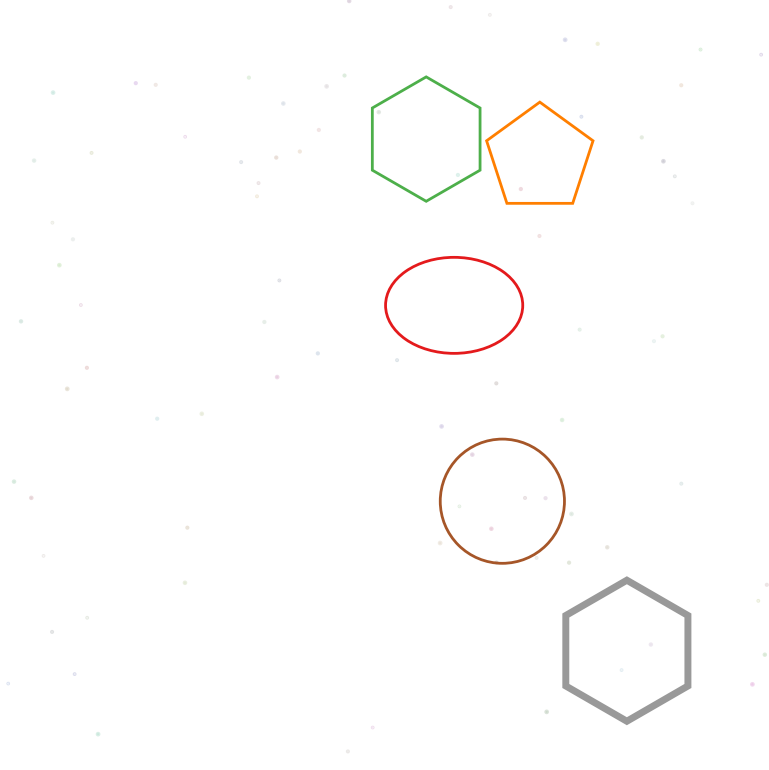[{"shape": "oval", "thickness": 1, "radius": 0.45, "center": [0.59, 0.603]}, {"shape": "hexagon", "thickness": 1, "radius": 0.4, "center": [0.554, 0.819]}, {"shape": "pentagon", "thickness": 1, "radius": 0.36, "center": [0.701, 0.795]}, {"shape": "circle", "thickness": 1, "radius": 0.4, "center": [0.652, 0.349]}, {"shape": "hexagon", "thickness": 2.5, "radius": 0.46, "center": [0.814, 0.155]}]